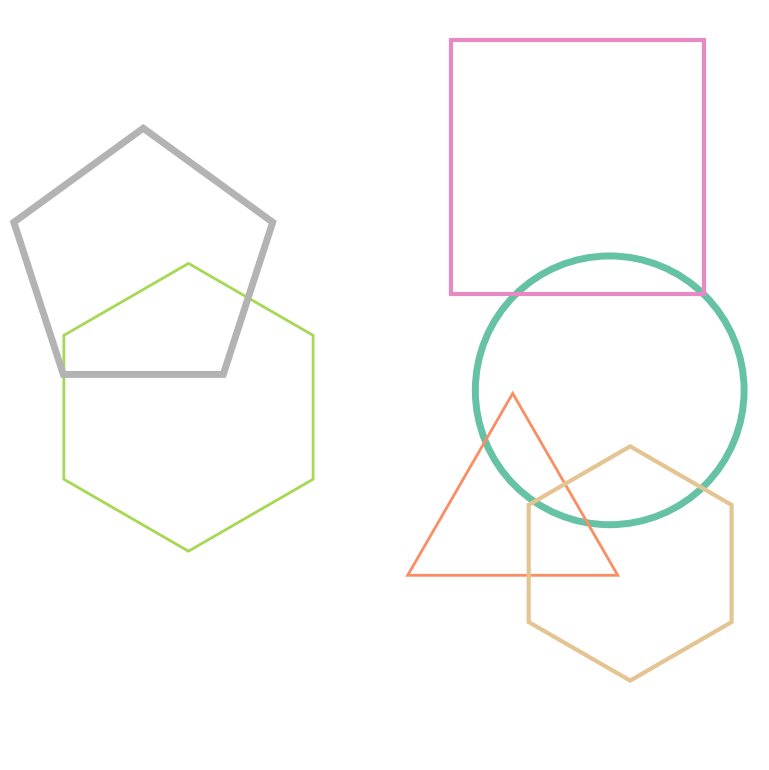[{"shape": "circle", "thickness": 2.5, "radius": 0.87, "center": [0.792, 0.493]}, {"shape": "triangle", "thickness": 1, "radius": 0.79, "center": [0.666, 0.332]}, {"shape": "square", "thickness": 1.5, "radius": 0.82, "center": [0.75, 0.783]}, {"shape": "hexagon", "thickness": 1, "radius": 0.93, "center": [0.245, 0.471]}, {"shape": "hexagon", "thickness": 1.5, "radius": 0.76, "center": [0.818, 0.268]}, {"shape": "pentagon", "thickness": 2.5, "radius": 0.88, "center": [0.186, 0.657]}]